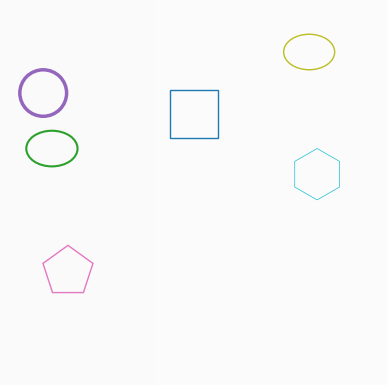[{"shape": "square", "thickness": 1, "radius": 0.31, "center": [0.501, 0.703]}, {"shape": "oval", "thickness": 1.5, "radius": 0.33, "center": [0.134, 0.614]}, {"shape": "circle", "thickness": 2.5, "radius": 0.3, "center": [0.112, 0.758]}, {"shape": "pentagon", "thickness": 1, "radius": 0.34, "center": [0.175, 0.295]}, {"shape": "oval", "thickness": 1, "radius": 0.33, "center": [0.798, 0.865]}, {"shape": "hexagon", "thickness": 0.5, "radius": 0.33, "center": [0.818, 0.547]}]